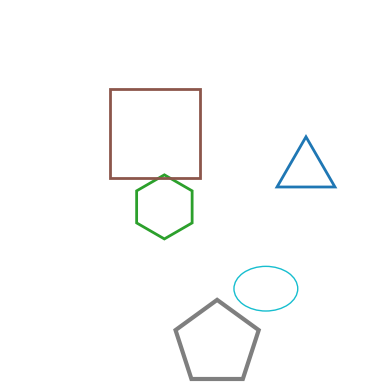[{"shape": "triangle", "thickness": 2, "radius": 0.43, "center": [0.795, 0.558]}, {"shape": "hexagon", "thickness": 2, "radius": 0.42, "center": [0.427, 0.463]}, {"shape": "square", "thickness": 2, "radius": 0.58, "center": [0.403, 0.653]}, {"shape": "pentagon", "thickness": 3, "radius": 0.57, "center": [0.564, 0.107]}, {"shape": "oval", "thickness": 1, "radius": 0.41, "center": [0.691, 0.25]}]